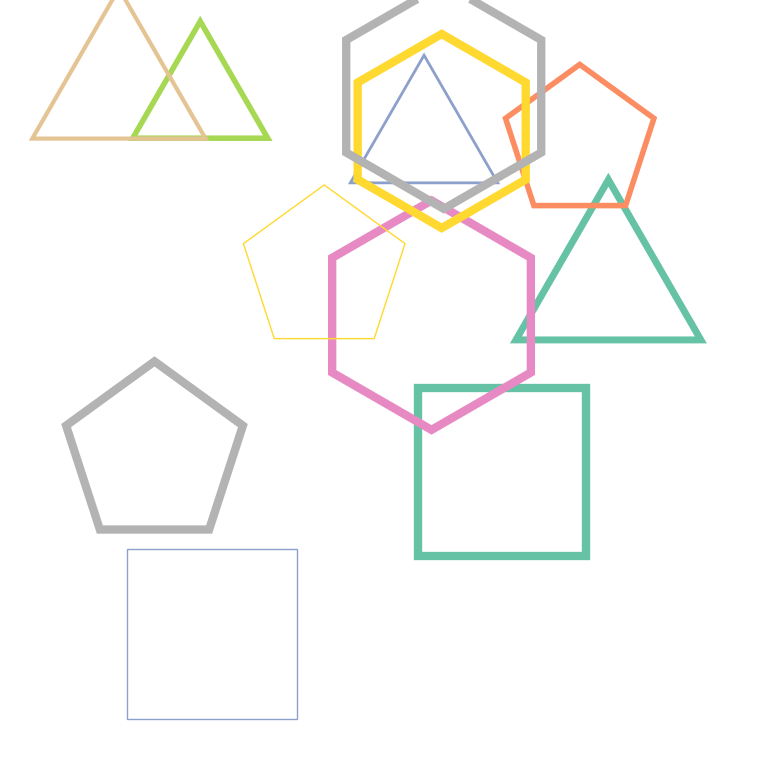[{"shape": "square", "thickness": 3, "radius": 0.55, "center": [0.652, 0.387]}, {"shape": "triangle", "thickness": 2.5, "radius": 0.69, "center": [0.79, 0.628]}, {"shape": "pentagon", "thickness": 2, "radius": 0.51, "center": [0.753, 0.815]}, {"shape": "triangle", "thickness": 1, "radius": 0.55, "center": [0.551, 0.818]}, {"shape": "square", "thickness": 0.5, "radius": 0.55, "center": [0.276, 0.177]}, {"shape": "hexagon", "thickness": 3, "radius": 0.74, "center": [0.56, 0.591]}, {"shape": "triangle", "thickness": 2, "radius": 0.51, "center": [0.26, 0.871]}, {"shape": "hexagon", "thickness": 3, "radius": 0.63, "center": [0.574, 0.83]}, {"shape": "pentagon", "thickness": 0.5, "radius": 0.55, "center": [0.421, 0.649]}, {"shape": "triangle", "thickness": 1.5, "radius": 0.65, "center": [0.154, 0.885]}, {"shape": "pentagon", "thickness": 3, "radius": 0.6, "center": [0.201, 0.41]}, {"shape": "hexagon", "thickness": 3, "radius": 0.73, "center": [0.576, 0.875]}]